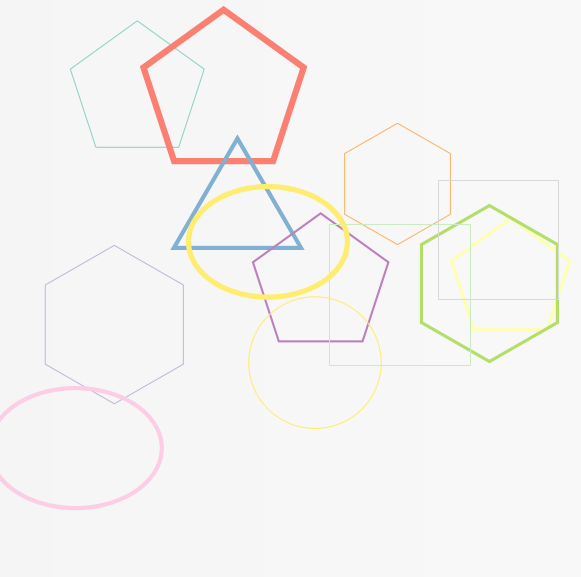[{"shape": "pentagon", "thickness": 0.5, "radius": 0.61, "center": [0.236, 0.842]}, {"shape": "pentagon", "thickness": 1.5, "radius": 0.53, "center": [0.878, 0.514]}, {"shape": "hexagon", "thickness": 0.5, "radius": 0.69, "center": [0.197, 0.437]}, {"shape": "pentagon", "thickness": 3, "radius": 0.72, "center": [0.385, 0.837]}, {"shape": "triangle", "thickness": 2, "radius": 0.63, "center": [0.409, 0.633]}, {"shape": "hexagon", "thickness": 0.5, "radius": 0.53, "center": [0.684, 0.681]}, {"shape": "hexagon", "thickness": 1.5, "radius": 0.68, "center": [0.842, 0.508]}, {"shape": "oval", "thickness": 2, "radius": 0.74, "center": [0.13, 0.223]}, {"shape": "square", "thickness": 0.5, "radius": 0.52, "center": [0.856, 0.584]}, {"shape": "pentagon", "thickness": 1, "radius": 0.61, "center": [0.552, 0.507]}, {"shape": "square", "thickness": 0.5, "radius": 0.61, "center": [0.688, 0.489]}, {"shape": "circle", "thickness": 0.5, "radius": 0.57, "center": [0.542, 0.371]}, {"shape": "oval", "thickness": 2.5, "radius": 0.68, "center": [0.461, 0.58]}]